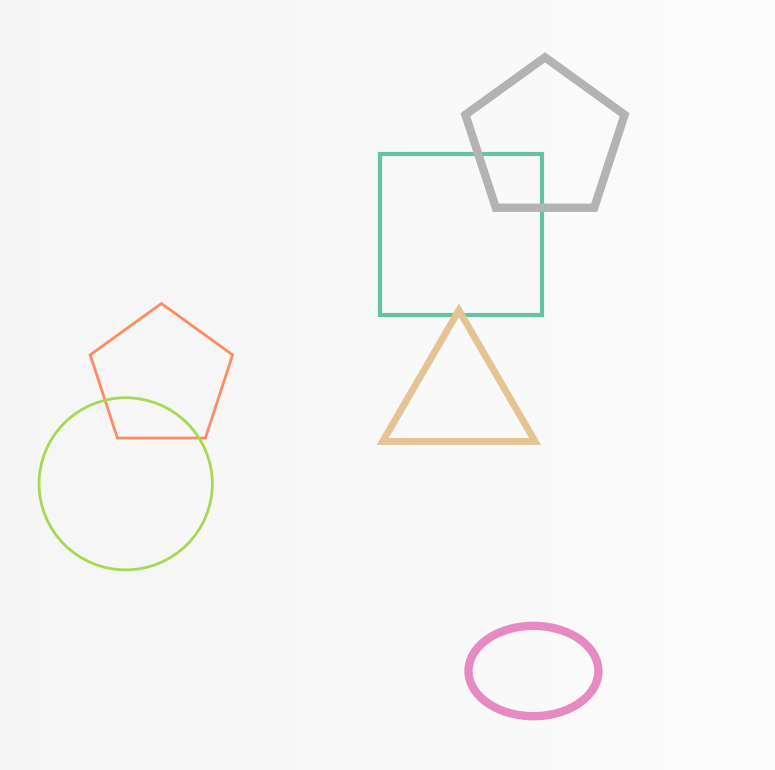[{"shape": "square", "thickness": 1.5, "radius": 0.52, "center": [0.595, 0.695]}, {"shape": "pentagon", "thickness": 1, "radius": 0.48, "center": [0.208, 0.509]}, {"shape": "oval", "thickness": 3, "radius": 0.42, "center": [0.688, 0.129]}, {"shape": "circle", "thickness": 1, "radius": 0.56, "center": [0.162, 0.372]}, {"shape": "triangle", "thickness": 2.5, "radius": 0.57, "center": [0.592, 0.483]}, {"shape": "pentagon", "thickness": 3, "radius": 0.54, "center": [0.703, 0.818]}]